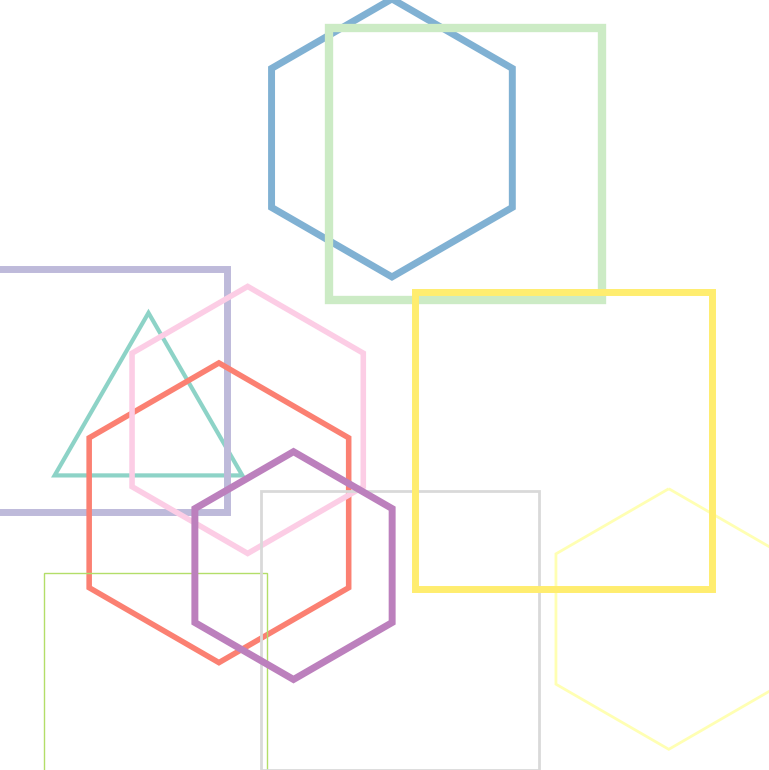[{"shape": "triangle", "thickness": 1.5, "radius": 0.7, "center": [0.193, 0.453]}, {"shape": "hexagon", "thickness": 1, "radius": 0.85, "center": [0.869, 0.196]}, {"shape": "square", "thickness": 2.5, "radius": 0.79, "center": [0.136, 0.493]}, {"shape": "hexagon", "thickness": 2, "radius": 0.97, "center": [0.284, 0.334]}, {"shape": "hexagon", "thickness": 2.5, "radius": 0.9, "center": [0.509, 0.821]}, {"shape": "square", "thickness": 0.5, "radius": 0.72, "center": [0.202, 0.111]}, {"shape": "hexagon", "thickness": 2, "radius": 0.87, "center": [0.322, 0.455]}, {"shape": "square", "thickness": 1, "radius": 0.9, "center": [0.52, 0.181]}, {"shape": "hexagon", "thickness": 2.5, "radius": 0.74, "center": [0.381, 0.265]}, {"shape": "square", "thickness": 3, "radius": 0.88, "center": [0.605, 0.787]}, {"shape": "square", "thickness": 2.5, "radius": 0.96, "center": [0.732, 0.428]}]